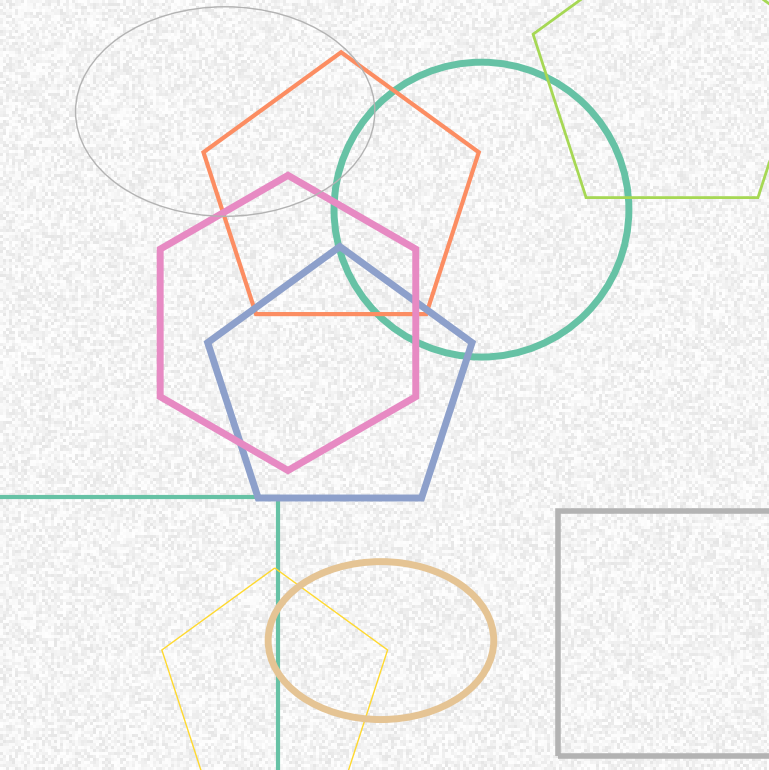[{"shape": "circle", "thickness": 2.5, "radius": 0.96, "center": [0.625, 0.728]}, {"shape": "square", "thickness": 1.5, "radius": 0.91, "center": [0.178, 0.172]}, {"shape": "pentagon", "thickness": 1.5, "radius": 0.94, "center": [0.443, 0.744]}, {"shape": "pentagon", "thickness": 2.5, "radius": 0.9, "center": [0.441, 0.499]}, {"shape": "hexagon", "thickness": 2.5, "radius": 0.96, "center": [0.374, 0.581]}, {"shape": "pentagon", "thickness": 1, "radius": 0.95, "center": [0.873, 0.897]}, {"shape": "pentagon", "thickness": 0.5, "radius": 0.77, "center": [0.357, 0.108]}, {"shape": "oval", "thickness": 2.5, "radius": 0.73, "center": [0.495, 0.168]}, {"shape": "square", "thickness": 2, "radius": 0.8, "center": [0.884, 0.177]}, {"shape": "oval", "thickness": 0.5, "radius": 0.97, "center": [0.292, 0.855]}]